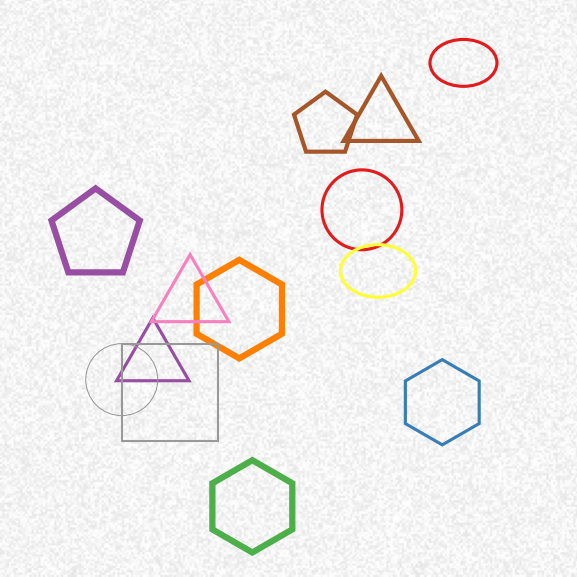[{"shape": "oval", "thickness": 1.5, "radius": 0.29, "center": [0.803, 0.89]}, {"shape": "circle", "thickness": 1.5, "radius": 0.35, "center": [0.627, 0.636]}, {"shape": "hexagon", "thickness": 1.5, "radius": 0.37, "center": [0.766, 0.303]}, {"shape": "hexagon", "thickness": 3, "radius": 0.4, "center": [0.437, 0.122]}, {"shape": "pentagon", "thickness": 3, "radius": 0.4, "center": [0.166, 0.593]}, {"shape": "triangle", "thickness": 1.5, "radius": 0.36, "center": [0.265, 0.376]}, {"shape": "hexagon", "thickness": 3, "radius": 0.43, "center": [0.414, 0.464]}, {"shape": "oval", "thickness": 1.5, "radius": 0.32, "center": [0.655, 0.53]}, {"shape": "pentagon", "thickness": 2, "radius": 0.29, "center": [0.564, 0.783]}, {"shape": "triangle", "thickness": 2, "radius": 0.38, "center": [0.66, 0.793]}, {"shape": "triangle", "thickness": 1.5, "radius": 0.39, "center": [0.329, 0.481]}, {"shape": "square", "thickness": 1, "radius": 0.42, "center": [0.295, 0.319]}, {"shape": "circle", "thickness": 0.5, "radius": 0.31, "center": [0.211, 0.342]}]